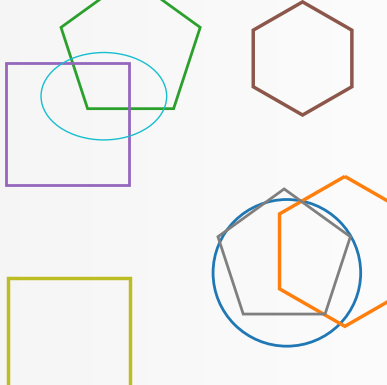[{"shape": "circle", "thickness": 2, "radius": 0.95, "center": [0.74, 0.291]}, {"shape": "hexagon", "thickness": 2.5, "radius": 0.97, "center": [0.89, 0.347]}, {"shape": "pentagon", "thickness": 2, "radius": 0.94, "center": [0.337, 0.87]}, {"shape": "square", "thickness": 2, "radius": 0.79, "center": [0.174, 0.679]}, {"shape": "hexagon", "thickness": 2.5, "radius": 0.73, "center": [0.781, 0.848]}, {"shape": "pentagon", "thickness": 2, "radius": 0.9, "center": [0.733, 0.33]}, {"shape": "square", "thickness": 2.5, "radius": 0.79, "center": [0.177, 0.121]}, {"shape": "oval", "thickness": 1, "radius": 0.81, "center": [0.268, 0.75]}]